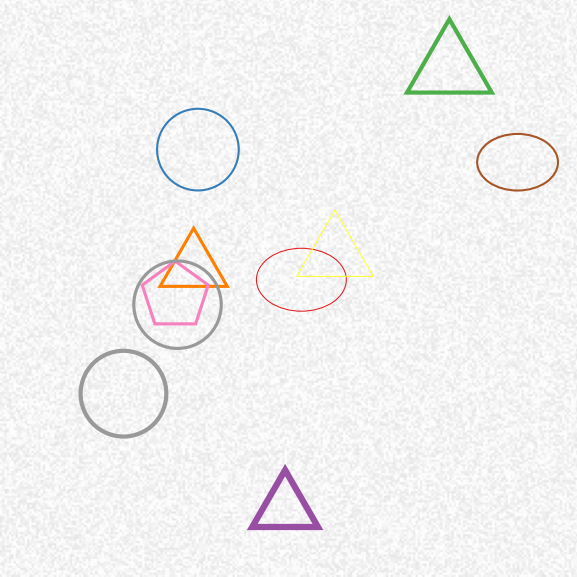[{"shape": "oval", "thickness": 0.5, "radius": 0.39, "center": [0.522, 0.515]}, {"shape": "circle", "thickness": 1, "radius": 0.35, "center": [0.343, 0.74]}, {"shape": "triangle", "thickness": 2, "radius": 0.42, "center": [0.778, 0.881]}, {"shape": "triangle", "thickness": 3, "radius": 0.33, "center": [0.494, 0.119]}, {"shape": "triangle", "thickness": 1.5, "radius": 0.34, "center": [0.335, 0.537]}, {"shape": "triangle", "thickness": 0.5, "radius": 0.38, "center": [0.58, 0.559]}, {"shape": "oval", "thickness": 1, "radius": 0.35, "center": [0.896, 0.718]}, {"shape": "pentagon", "thickness": 1.5, "radius": 0.3, "center": [0.303, 0.487]}, {"shape": "circle", "thickness": 1.5, "radius": 0.38, "center": [0.307, 0.472]}, {"shape": "circle", "thickness": 2, "radius": 0.37, "center": [0.214, 0.317]}]